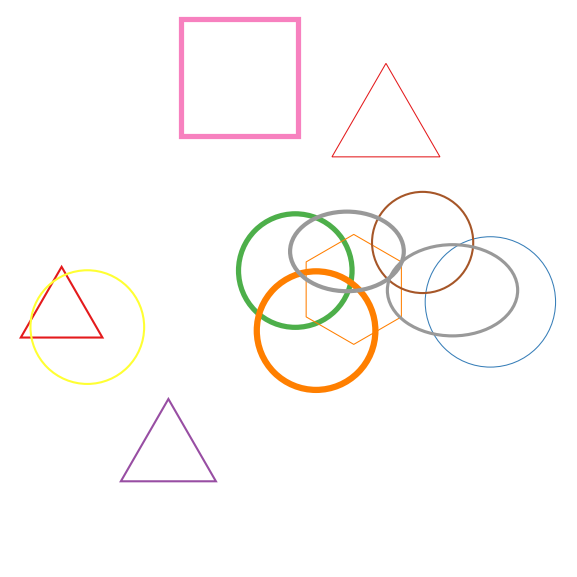[{"shape": "triangle", "thickness": 0.5, "radius": 0.54, "center": [0.668, 0.781]}, {"shape": "triangle", "thickness": 1, "radius": 0.41, "center": [0.107, 0.455]}, {"shape": "circle", "thickness": 0.5, "radius": 0.56, "center": [0.849, 0.476]}, {"shape": "circle", "thickness": 2.5, "radius": 0.49, "center": [0.511, 0.531]}, {"shape": "triangle", "thickness": 1, "radius": 0.48, "center": [0.292, 0.213]}, {"shape": "hexagon", "thickness": 0.5, "radius": 0.48, "center": [0.613, 0.498]}, {"shape": "circle", "thickness": 3, "radius": 0.51, "center": [0.547, 0.427]}, {"shape": "circle", "thickness": 1, "radius": 0.49, "center": [0.151, 0.433]}, {"shape": "circle", "thickness": 1, "radius": 0.44, "center": [0.732, 0.579]}, {"shape": "square", "thickness": 2.5, "radius": 0.51, "center": [0.415, 0.865]}, {"shape": "oval", "thickness": 1.5, "radius": 0.56, "center": [0.784, 0.496]}, {"shape": "oval", "thickness": 2, "radius": 0.49, "center": [0.601, 0.564]}]